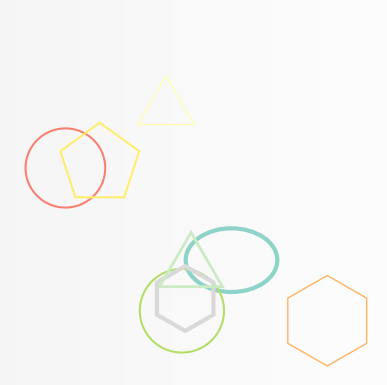[{"shape": "oval", "thickness": 3, "radius": 0.59, "center": [0.597, 0.324]}, {"shape": "triangle", "thickness": 1, "radius": 0.42, "center": [0.428, 0.718]}, {"shape": "circle", "thickness": 1.5, "radius": 0.51, "center": [0.169, 0.564]}, {"shape": "hexagon", "thickness": 1, "radius": 0.59, "center": [0.844, 0.167]}, {"shape": "circle", "thickness": 1.5, "radius": 0.54, "center": [0.469, 0.193]}, {"shape": "hexagon", "thickness": 3, "radius": 0.42, "center": [0.478, 0.225]}, {"shape": "triangle", "thickness": 2, "radius": 0.47, "center": [0.493, 0.302]}, {"shape": "pentagon", "thickness": 1.5, "radius": 0.54, "center": [0.258, 0.574]}]